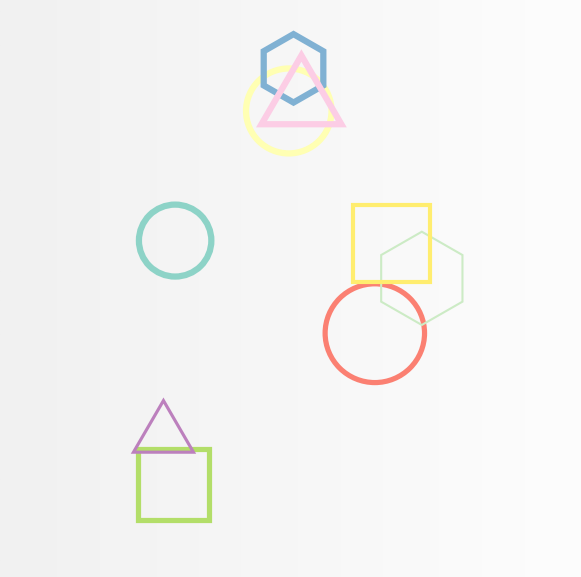[{"shape": "circle", "thickness": 3, "radius": 0.31, "center": [0.301, 0.583]}, {"shape": "circle", "thickness": 3, "radius": 0.37, "center": [0.497, 0.807]}, {"shape": "circle", "thickness": 2.5, "radius": 0.43, "center": [0.645, 0.422]}, {"shape": "hexagon", "thickness": 3, "radius": 0.3, "center": [0.505, 0.881]}, {"shape": "square", "thickness": 2.5, "radius": 0.31, "center": [0.298, 0.161]}, {"shape": "triangle", "thickness": 3, "radius": 0.4, "center": [0.519, 0.824]}, {"shape": "triangle", "thickness": 1.5, "radius": 0.3, "center": [0.281, 0.246]}, {"shape": "hexagon", "thickness": 1, "radius": 0.4, "center": [0.726, 0.517]}, {"shape": "square", "thickness": 2, "radius": 0.33, "center": [0.674, 0.578]}]